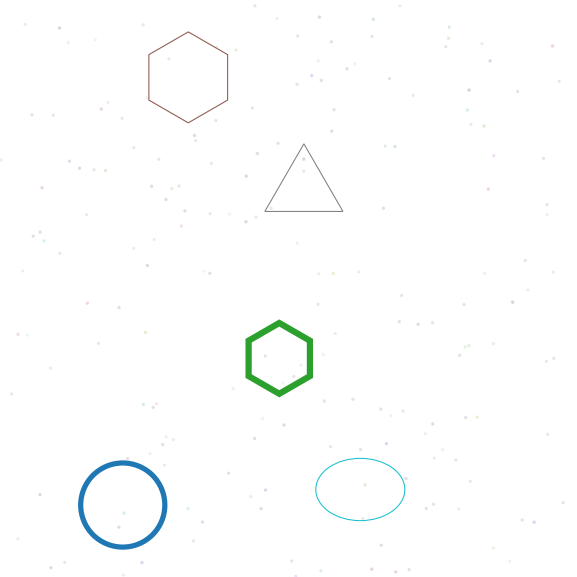[{"shape": "circle", "thickness": 2.5, "radius": 0.36, "center": [0.213, 0.125]}, {"shape": "hexagon", "thickness": 3, "radius": 0.31, "center": [0.484, 0.379]}, {"shape": "hexagon", "thickness": 0.5, "radius": 0.39, "center": [0.326, 0.865]}, {"shape": "triangle", "thickness": 0.5, "radius": 0.39, "center": [0.526, 0.672]}, {"shape": "oval", "thickness": 0.5, "radius": 0.39, "center": [0.624, 0.152]}]